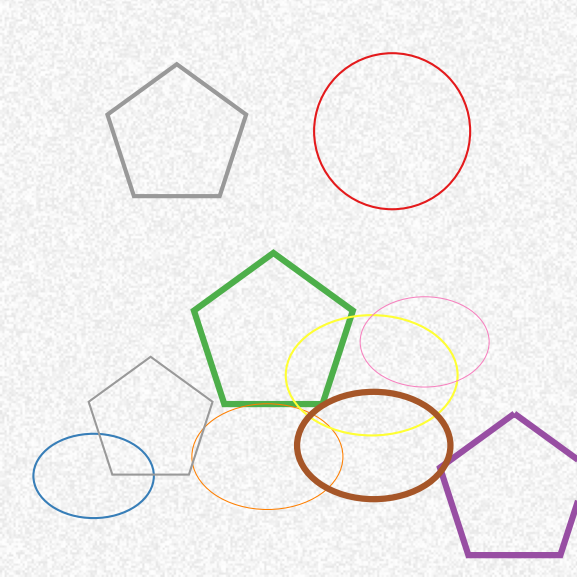[{"shape": "circle", "thickness": 1, "radius": 0.68, "center": [0.679, 0.772]}, {"shape": "oval", "thickness": 1, "radius": 0.52, "center": [0.162, 0.175]}, {"shape": "pentagon", "thickness": 3, "radius": 0.72, "center": [0.473, 0.416]}, {"shape": "pentagon", "thickness": 3, "radius": 0.68, "center": [0.891, 0.147]}, {"shape": "oval", "thickness": 0.5, "radius": 0.65, "center": [0.463, 0.208]}, {"shape": "oval", "thickness": 1, "radius": 0.74, "center": [0.644, 0.349]}, {"shape": "oval", "thickness": 3, "radius": 0.66, "center": [0.647, 0.228]}, {"shape": "oval", "thickness": 0.5, "radius": 0.56, "center": [0.735, 0.407]}, {"shape": "pentagon", "thickness": 1, "radius": 0.56, "center": [0.261, 0.269]}, {"shape": "pentagon", "thickness": 2, "radius": 0.63, "center": [0.306, 0.762]}]